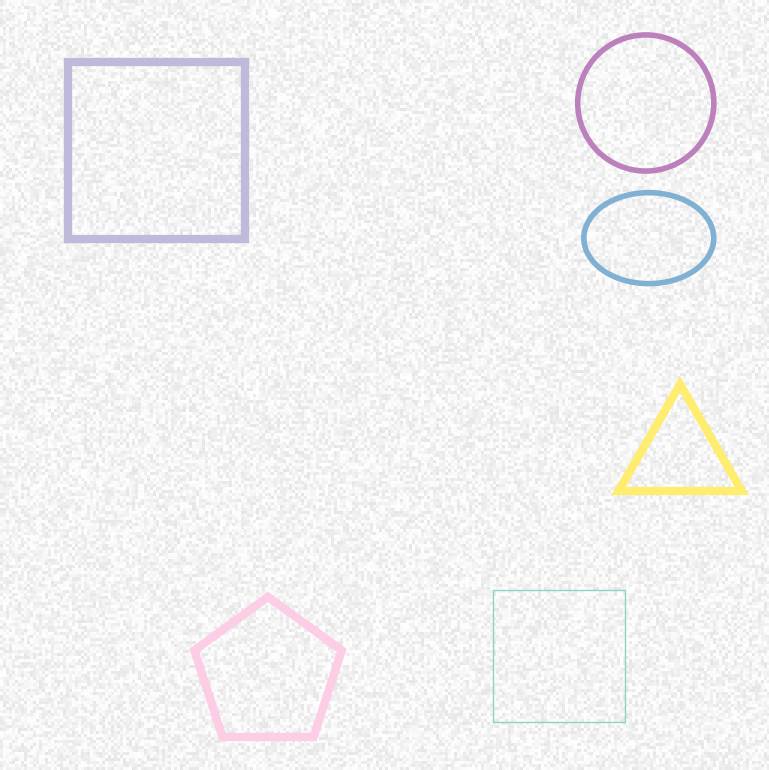[{"shape": "square", "thickness": 0.5, "radius": 0.43, "center": [0.726, 0.148]}, {"shape": "square", "thickness": 3, "radius": 0.57, "center": [0.204, 0.804]}, {"shape": "oval", "thickness": 2, "radius": 0.42, "center": [0.843, 0.691]}, {"shape": "pentagon", "thickness": 3, "radius": 0.5, "center": [0.348, 0.124]}, {"shape": "circle", "thickness": 2, "radius": 0.44, "center": [0.839, 0.866]}, {"shape": "triangle", "thickness": 3, "radius": 0.46, "center": [0.883, 0.409]}]